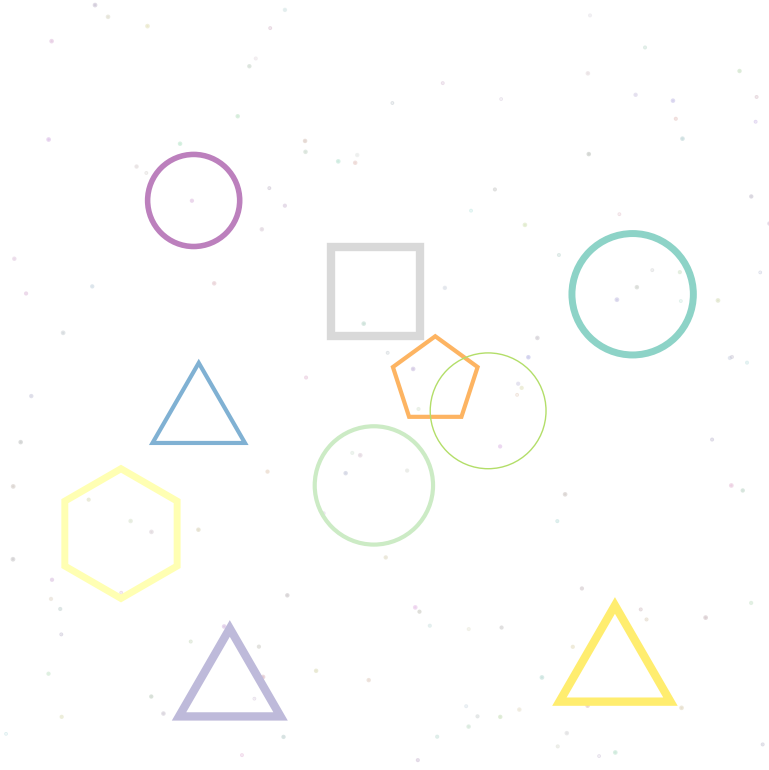[{"shape": "circle", "thickness": 2.5, "radius": 0.39, "center": [0.822, 0.618]}, {"shape": "hexagon", "thickness": 2.5, "radius": 0.42, "center": [0.157, 0.307]}, {"shape": "triangle", "thickness": 3, "radius": 0.38, "center": [0.298, 0.108]}, {"shape": "triangle", "thickness": 1.5, "radius": 0.35, "center": [0.258, 0.459]}, {"shape": "pentagon", "thickness": 1.5, "radius": 0.29, "center": [0.565, 0.505]}, {"shape": "circle", "thickness": 0.5, "radius": 0.38, "center": [0.634, 0.466]}, {"shape": "square", "thickness": 3, "radius": 0.29, "center": [0.488, 0.621]}, {"shape": "circle", "thickness": 2, "radius": 0.3, "center": [0.252, 0.74]}, {"shape": "circle", "thickness": 1.5, "radius": 0.38, "center": [0.486, 0.37]}, {"shape": "triangle", "thickness": 3, "radius": 0.42, "center": [0.799, 0.13]}]